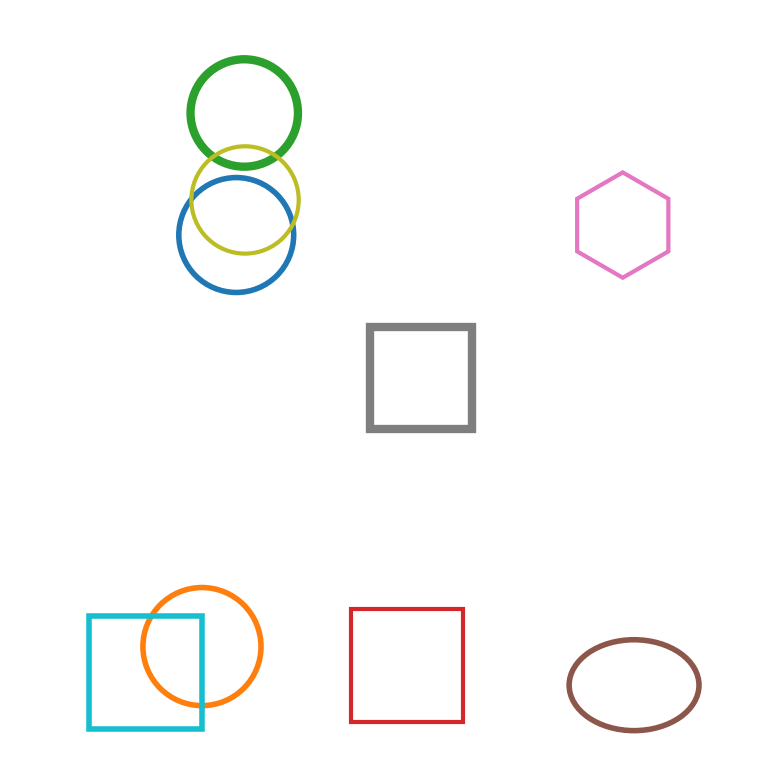[{"shape": "circle", "thickness": 2, "radius": 0.37, "center": [0.307, 0.695]}, {"shape": "circle", "thickness": 2, "radius": 0.38, "center": [0.262, 0.16]}, {"shape": "circle", "thickness": 3, "radius": 0.35, "center": [0.317, 0.853]}, {"shape": "square", "thickness": 1.5, "radius": 0.37, "center": [0.529, 0.136]}, {"shape": "oval", "thickness": 2, "radius": 0.42, "center": [0.823, 0.11]}, {"shape": "hexagon", "thickness": 1.5, "radius": 0.34, "center": [0.809, 0.708]}, {"shape": "square", "thickness": 3, "radius": 0.33, "center": [0.547, 0.509]}, {"shape": "circle", "thickness": 1.5, "radius": 0.35, "center": [0.318, 0.74]}, {"shape": "square", "thickness": 2, "radius": 0.37, "center": [0.189, 0.127]}]